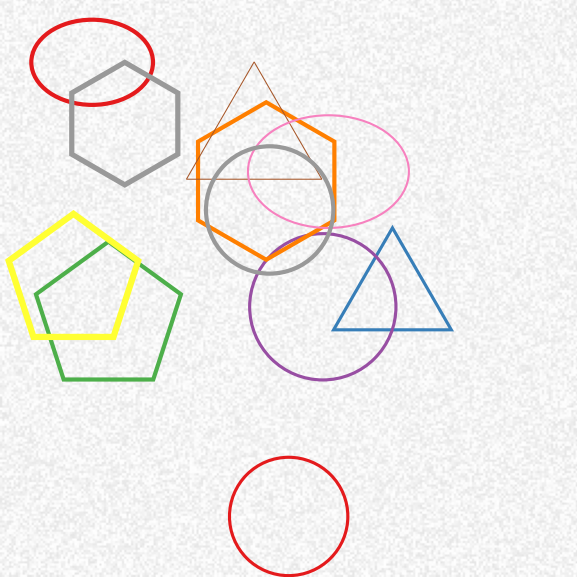[{"shape": "circle", "thickness": 1.5, "radius": 0.51, "center": [0.5, 0.105]}, {"shape": "oval", "thickness": 2, "radius": 0.53, "center": [0.16, 0.891]}, {"shape": "triangle", "thickness": 1.5, "radius": 0.59, "center": [0.68, 0.487]}, {"shape": "pentagon", "thickness": 2, "radius": 0.66, "center": [0.188, 0.449]}, {"shape": "circle", "thickness": 1.5, "radius": 0.63, "center": [0.559, 0.468]}, {"shape": "hexagon", "thickness": 2, "radius": 0.68, "center": [0.461, 0.686]}, {"shape": "pentagon", "thickness": 3, "radius": 0.59, "center": [0.127, 0.511]}, {"shape": "triangle", "thickness": 0.5, "radius": 0.68, "center": [0.44, 0.757]}, {"shape": "oval", "thickness": 1, "radius": 0.7, "center": [0.569, 0.702]}, {"shape": "hexagon", "thickness": 2.5, "radius": 0.53, "center": [0.216, 0.785]}, {"shape": "circle", "thickness": 2, "radius": 0.55, "center": [0.467, 0.636]}]